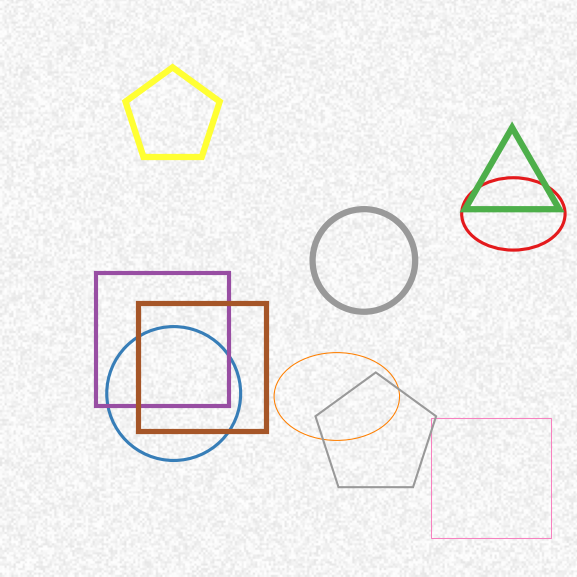[{"shape": "oval", "thickness": 1.5, "radius": 0.45, "center": [0.889, 0.629]}, {"shape": "circle", "thickness": 1.5, "radius": 0.58, "center": [0.301, 0.318]}, {"shape": "triangle", "thickness": 3, "radius": 0.47, "center": [0.887, 0.684]}, {"shape": "square", "thickness": 2, "radius": 0.58, "center": [0.281, 0.411]}, {"shape": "oval", "thickness": 0.5, "radius": 0.54, "center": [0.583, 0.313]}, {"shape": "pentagon", "thickness": 3, "radius": 0.43, "center": [0.299, 0.797]}, {"shape": "square", "thickness": 2.5, "radius": 0.55, "center": [0.35, 0.364]}, {"shape": "square", "thickness": 0.5, "radius": 0.52, "center": [0.851, 0.171]}, {"shape": "pentagon", "thickness": 1, "radius": 0.55, "center": [0.651, 0.244]}, {"shape": "circle", "thickness": 3, "radius": 0.44, "center": [0.63, 0.548]}]